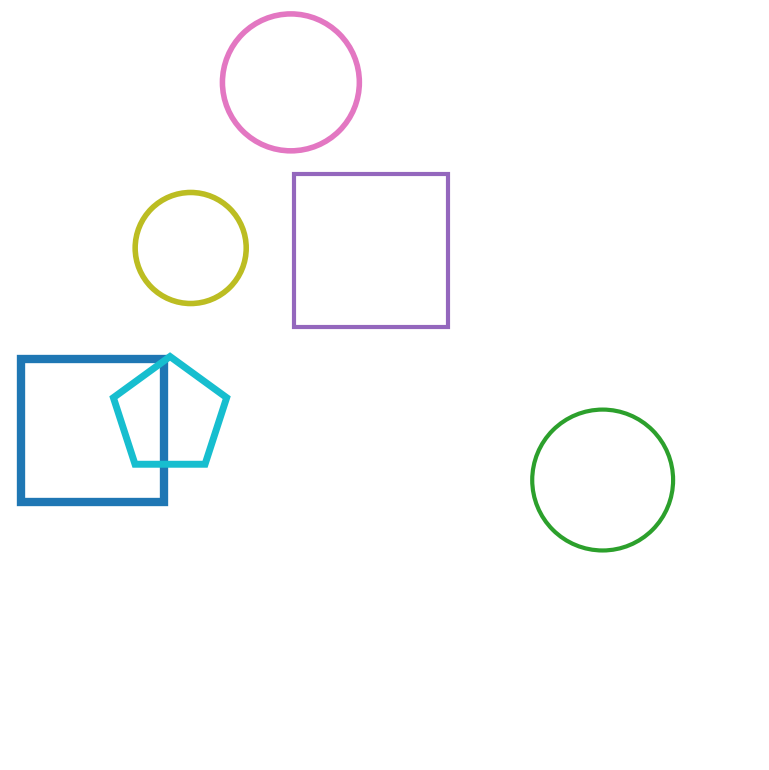[{"shape": "square", "thickness": 3, "radius": 0.46, "center": [0.12, 0.441]}, {"shape": "circle", "thickness": 1.5, "radius": 0.46, "center": [0.783, 0.377]}, {"shape": "square", "thickness": 1.5, "radius": 0.5, "center": [0.482, 0.675]}, {"shape": "circle", "thickness": 2, "radius": 0.44, "center": [0.378, 0.893]}, {"shape": "circle", "thickness": 2, "radius": 0.36, "center": [0.248, 0.678]}, {"shape": "pentagon", "thickness": 2.5, "radius": 0.39, "center": [0.221, 0.46]}]